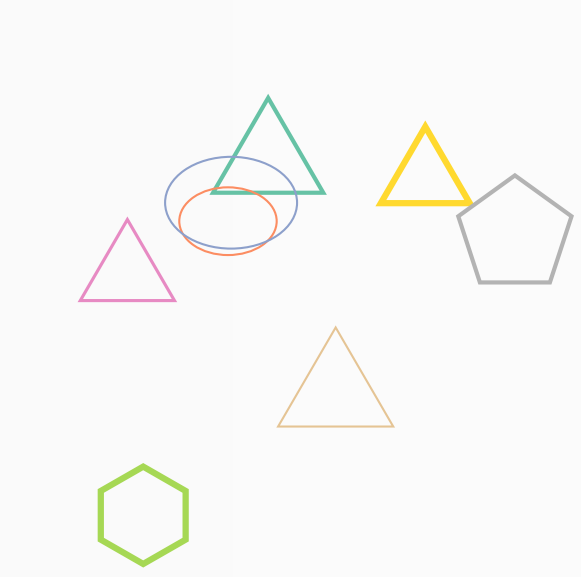[{"shape": "triangle", "thickness": 2, "radius": 0.55, "center": [0.461, 0.72]}, {"shape": "oval", "thickness": 1, "radius": 0.42, "center": [0.392, 0.616]}, {"shape": "oval", "thickness": 1, "radius": 0.57, "center": [0.398, 0.648]}, {"shape": "triangle", "thickness": 1.5, "radius": 0.47, "center": [0.219, 0.525]}, {"shape": "hexagon", "thickness": 3, "radius": 0.42, "center": [0.246, 0.107]}, {"shape": "triangle", "thickness": 3, "radius": 0.44, "center": [0.732, 0.691]}, {"shape": "triangle", "thickness": 1, "radius": 0.57, "center": [0.577, 0.318]}, {"shape": "pentagon", "thickness": 2, "radius": 0.51, "center": [0.886, 0.593]}]